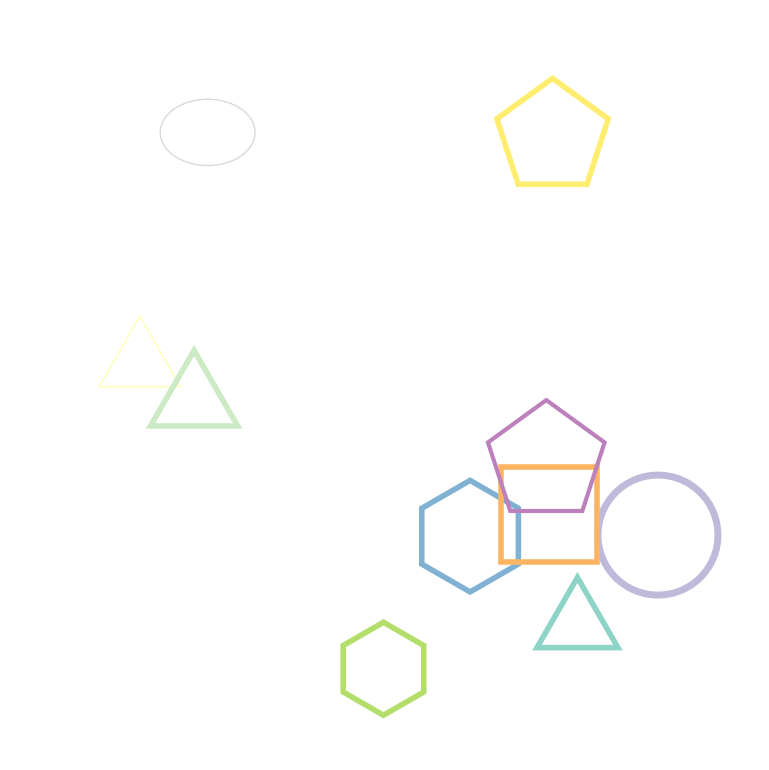[{"shape": "triangle", "thickness": 2, "radius": 0.3, "center": [0.75, 0.189]}, {"shape": "triangle", "thickness": 0.5, "radius": 0.31, "center": [0.182, 0.528]}, {"shape": "circle", "thickness": 2.5, "radius": 0.39, "center": [0.854, 0.305]}, {"shape": "hexagon", "thickness": 2, "radius": 0.36, "center": [0.61, 0.304]}, {"shape": "square", "thickness": 2, "radius": 0.31, "center": [0.713, 0.332]}, {"shape": "hexagon", "thickness": 2, "radius": 0.3, "center": [0.498, 0.131]}, {"shape": "oval", "thickness": 0.5, "radius": 0.31, "center": [0.27, 0.828]}, {"shape": "pentagon", "thickness": 1.5, "radius": 0.4, "center": [0.709, 0.401]}, {"shape": "triangle", "thickness": 2, "radius": 0.33, "center": [0.252, 0.479]}, {"shape": "pentagon", "thickness": 2, "radius": 0.38, "center": [0.718, 0.822]}]